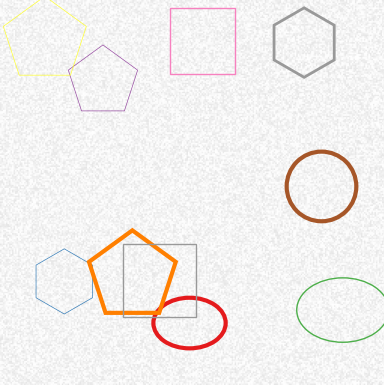[{"shape": "oval", "thickness": 3, "radius": 0.47, "center": [0.492, 0.161]}, {"shape": "hexagon", "thickness": 0.5, "radius": 0.42, "center": [0.167, 0.269]}, {"shape": "oval", "thickness": 1, "radius": 0.6, "center": [0.89, 0.195]}, {"shape": "pentagon", "thickness": 0.5, "radius": 0.47, "center": [0.267, 0.789]}, {"shape": "pentagon", "thickness": 3, "radius": 0.59, "center": [0.344, 0.283]}, {"shape": "pentagon", "thickness": 0.5, "radius": 0.57, "center": [0.116, 0.896]}, {"shape": "circle", "thickness": 3, "radius": 0.45, "center": [0.835, 0.516]}, {"shape": "square", "thickness": 1, "radius": 0.42, "center": [0.526, 0.894]}, {"shape": "square", "thickness": 1, "radius": 0.47, "center": [0.413, 0.271]}, {"shape": "hexagon", "thickness": 2, "radius": 0.45, "center": [0.79, 0.889]}]